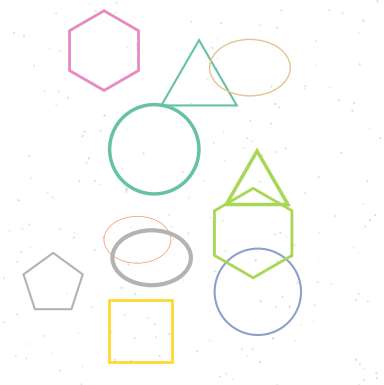[{"shape": "triangle", "thickness": 1.5, "radius": 0.57, "center": [0.517, 0.783]}, {"shape": "circle", "thickness": 2.5, "radius": 0.58, "center": [0.401, 0.612]}, {"shape": "oval", "thickness": 0.5, "radius": 0.43, "center": [0.357, 0.377]}, {"shape": "circle", "thickness": 1.5, "radius": 0.56, "center": [0.67, 0.242]}, {"shape": "hexagon", "thickness": 2, "radius": 0.52, "center": [0.27, 0.869]}, {"shape": "hexagon", "thickness": 2, "radius": 0.58, "center": [0.658, 0.395]}, {"shape": "triangle", "thickness": 2.5, "radius": 0.46, "center": [0.668, 0.515]}, {"shape": "square", "thickness": 2, "radius": 0.41, "center": [0.365, 0.14]}, {"shape": "oval", "thickness": 1, "radius": 0.52, "center": [0.649, 0.824]}, {"shape": "pentagon", "thickness": 1.5, "radius": 0.4, "center": [0.138, 0.262]}, {"shape": "oval", "thickness": 3, "radius": 0.51, "center": [0.394, 0.331]}]